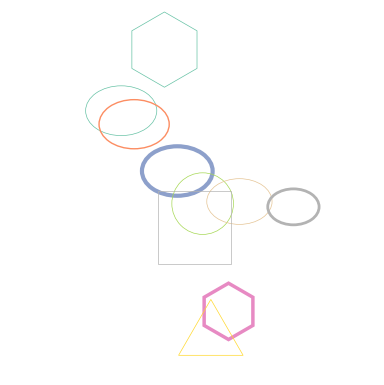[{"shape": "hexagon", "thickness": 0.5, "radius": 0.49, "center": [0.427, 0.871]}, {"shape": "oval", "thickness": 0.5, "radius": 0.46, "center": [0.315, 0.712]}, {"shape": "oval", "thickness": 1, "radius": 0.46, "center": [0.348, 0.677]}, {"shape": "oval", "thickness": 3, "radius": 0.46, "center": [0.461, 0.556]}, {"shape": "hexagon", "thickness": 2.5, "radius": 0.37, "center": [0.594, 0.191]}, {"shape": "circle", "thickness": 0.5, "radius": 0.4, "center": [0.526, 0.471]}, {"shape": "triangle", "thickness": 0.5, "radius": 0.48, "center": [0.548, 0.126]}, {"shape": "oval", "thickness": 0.5, "radius": 0.42, "center": [0.622, 0.477]}, {"shape": "oval", "thickness": 2, "radius": 0.33, "center": [0.762, 0.463]}, {"shape": "square", "thickness": 0.5, "radius": 0.47, "center": [0.504, 0.409]}]